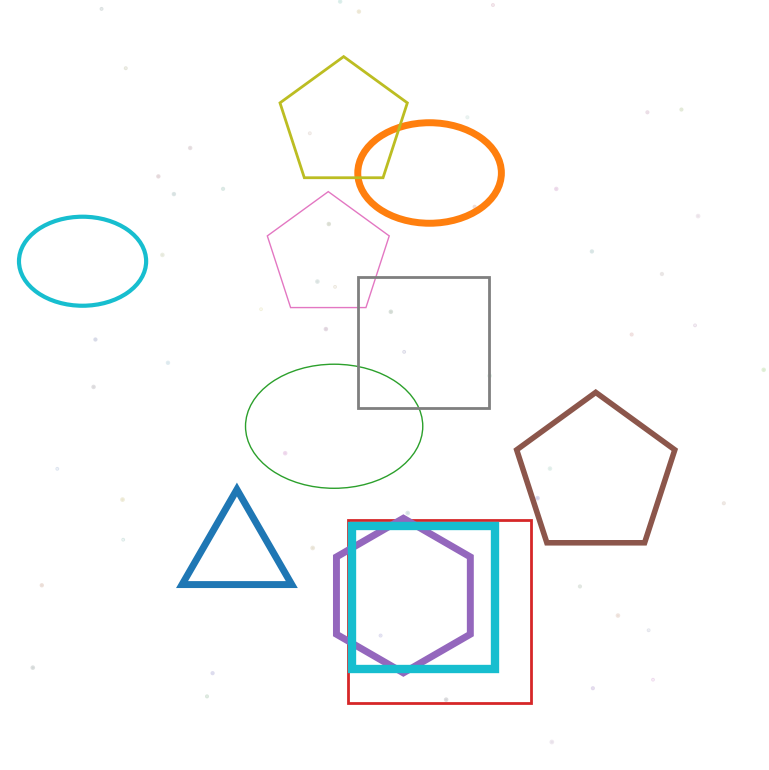[{"shape": "triangle", "thickness": 2.5, "radius": 0.41, "center": [0.308, 0.282]}, {"shape": "oval", "thickness": 2.5, "radius": 0.47, "center": [0.558, 0.775]}, {"shape": "oval", "thickness": 0.5, "radius": 0.58, "center": [0.434, 0.446]}, {"shape": "square", "thickness": 1, "radius": 0.59, "center": [0.571, 0.206]}, {"shape": "hexagon", "thickness": 2.5, "radius": 0.5, "center": [0.524, 0.227]}, {"shape": "pentagon", "thickness": 2, "radius": 0.54, "center": [0.774, 0.382]}, {"shape": "pentagon", "thickness": 0.5, "radius": 0.42, "center": [0.426, 0.668]}, {"shape": "square", "thickness": 1, "radius": 0.43, "center": [0.55, 0.555]}, {"shape": "pentagon", "thickness": 1, "radius": 0.43, "center": [0.446, 0.84]}, {"shape": "square", "thickness": 3, "radius": 0.46, "center": [0.55, 0.224]}, {"shape": "oval", "thickness": 1.5, "radius": 0.41, "center": [0.107, 0.661]}]